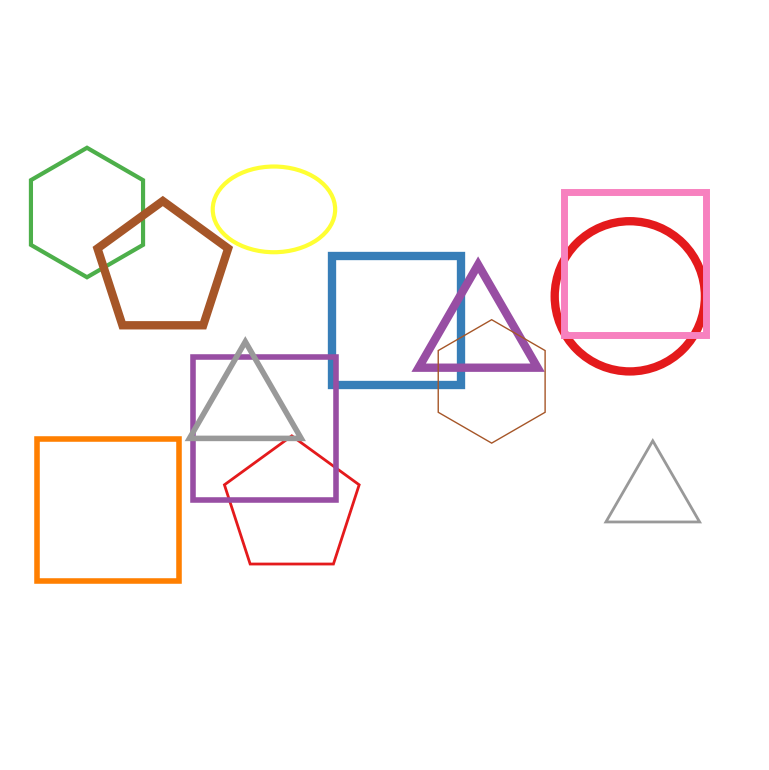[{"shape": "pentagon", "thickness": 1, "radius": 0.46, "center": [0.379, 0.342]}, {"shape": "circle", "thickness": 3, "radius": 0.49, "center": [0.818, 0.615]}, {"shape": "square", "thickness": 3, "radius": 0.42, "center": [0.515, 0.584]}, {"shape": "hexagon", "thickness": 1.5, "radius": 0.42, "center": [0.113, 0.724]}, {"shape": "triangle", "thickness": 3, "radius": 0.45, "center": [0.621, 0.567]}, {"shape": "square", "thickness": 2, "radius": 0.46, "center": [0.344, 0.443]}, {"shape": "square", "thickness": 2, "radius": 0.46, "center": [0.141, 0.337]}, {"shape": "oval", "thickness": 1.5, "radius": 0.4, "center": [0.356, 0.728]}, {"shape": "pentagon", "thickness": 3, "radius": 0.45, "center": [0.211, 0.65]}, {"shape": "hexagon", "thickness": 0.5, "radius": 0.4, "center": [0.639, 0.505]}, {"shape": "square", "thickness": 2.5, "radius": 0.46, "center": [0.825, 0.658]}, {"shape": "triangle", "thickness": 2, "radius": 0.42, "center": [0.319, 0.473]}, {"shape": "triangle", "thickness": 1, "radius": 0.35, "center": [0.848, 0.357]}]